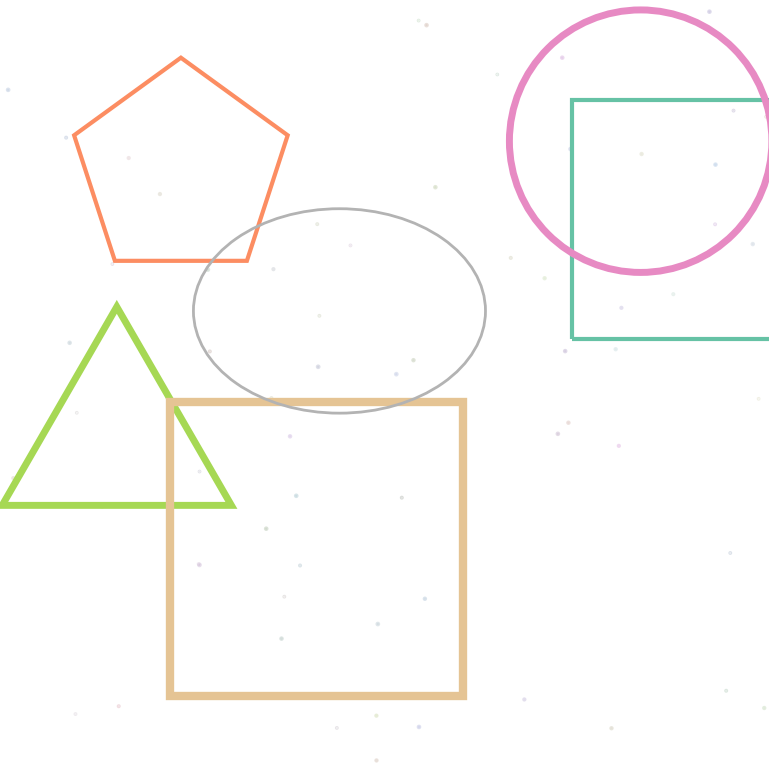[{"shape": "square", "thickness": 1.5, "radius": 0.78, "center": [0.899, 0.715]}, {"shape": "pentagon", "thickness": 1.5, "radius": 0.73, "center": [0.235, 0.779]}, {"shape": "circle", "thickness": 2.5, "radius": 0.85, "center": [0.832, 0.817]}, {"shape": "triangle", "thickness": 2.5, "radius": 0.86, "center": [0.152, 0.43]}, {"shape": "square", "thickness": 3, "radius": 0.95, "center": [0.411, 0.287]}, {"shape": "oval", "thickness": 1, "radius": 0.95, "center": [0.441, 0.596]}]